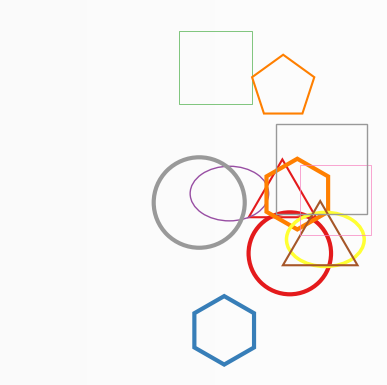[{"shape": "circle", "thickness": 3, "radius": 0.53, "center": [0.748, 0.342]}, {"shape": "triangle", "thickness": 1.5, "radius": 0.5, "center": [0.729, 0.486]}, {"shape": "hexagon", "thickness": 3, "radius": 0.44, "center": [0.579, 0.142]}, {"shape": "square", "thickness": 0.5, "radius": 0.47, "center": [0.556, 0.824]}, {"shape": "oval", "thickness": 1, "radius": 0.51, "center": [0.592, 0.497]}, {"shape": "hexagon", "thickness": 3, "radius": 0.46, "center": [0.767, 0.496]}, {"shape": "pentagon", "thickness": 1.5, "radius": 0.42, "center": [0.731, 0.773]}, {"shape": "oval", "thickness": 2.5, "radius": 0.5, "center": [0.84, 0.378]}, {"shape": "triangle", "thickness": 1.5, "radius": 0.56, "center": [0.826, 0.367]}, {"shape": "square", "thickness": 0.5, "radius": 0.46, "center": [0.865, 0.48]}, {"shape": "circle", "thickness": 3, "radius": 0.59, "center": [0.514, 0.474]}, {"shape": "square", "thickness": 1, "radius": 0.58, "center": [0.829, 0.56]}]